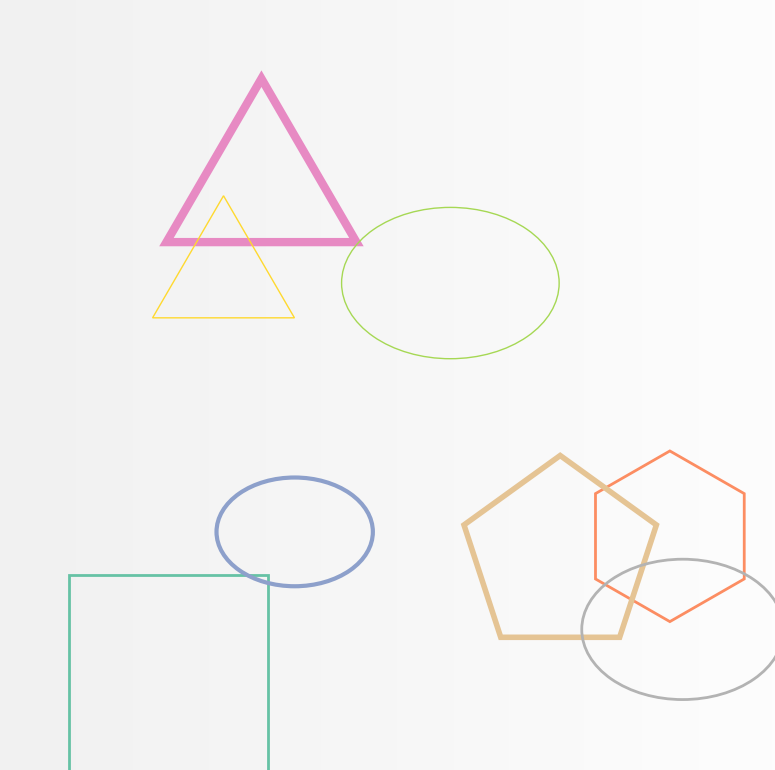[{"shape": "square", "thickness": 1, "radius": 0.64, "center": [0.217, 0.126]}, {"shape": "hexagon", "thickness": 1, "radius": 0.55, "center": [0.864, 0.304]}, {"shape": "oval", "thickness": 1.5, "radius": 0.5, "center": [0.38, 0.309]}, {"shape": "triangle", "thickness": 3, "radius": 0.71, "center": [0.337, 0.756]}, {"shape": "oval", "thickness": 0.5, "radius": 0.7, "center": [0.581, 0.632]}, {"shape": "triangle", "thickness": 0.5, "radius": 0.53, "center": [0.288, 0.64]}, {"shape": "pentagon", "thickness": 2, "radius": 0.65, "center": [0.723, 0.278]}, {"shape": "oval", "thickness": 1, "radius": 0.65, "center": [0.881, 0.183]}]